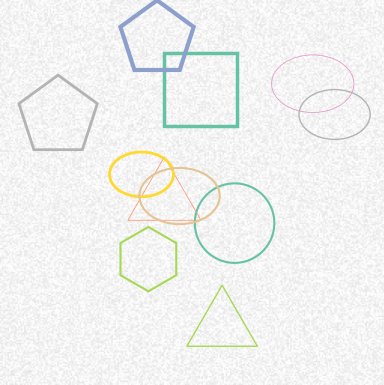[{"shape": "square", "thickness": 2.5, "radius": 0.47, "center": [0.52, 0.768]}, {"shape": "circle", "thickness": 1.5, "radius": 0.52, "center": [0.609, 0.42]}, {"shape": "triangle", "thickness": 0.5, "radius": 0.55, "center": [0.427, 0.483]}, {"shape": "pentagon", "thickness": 3, "radius": 0.5, "center": [0.408, 0.899]}, {"shape": "oval", "thickness": 0.5, "radius": 0.53, "center": [0.812, 0.783]}, {"shape": "triangle", "thickness": 1, "radius": 0.53, "center": [0.577, 0.153]}, {"shape": "hexagon", "thickness": 1.5, "radius": 0.42, "center": [0.385, 0.327]}, {"shape": "oval", "thickness": 2, "radius": 0.42, "center": [0.368, 0.547]}, {"shape": "oval", "thickness": 1.5, "radius": 0.52, "center": [0.466, 0.491]}, {"shape": "oval", "thickness": 1, "radius": 0.46, "center": [0.869, 0.703]}, {"shape": "pentagon", "thickness": 2, "radius": 0.54, "center": [0.151, 0.698]}]